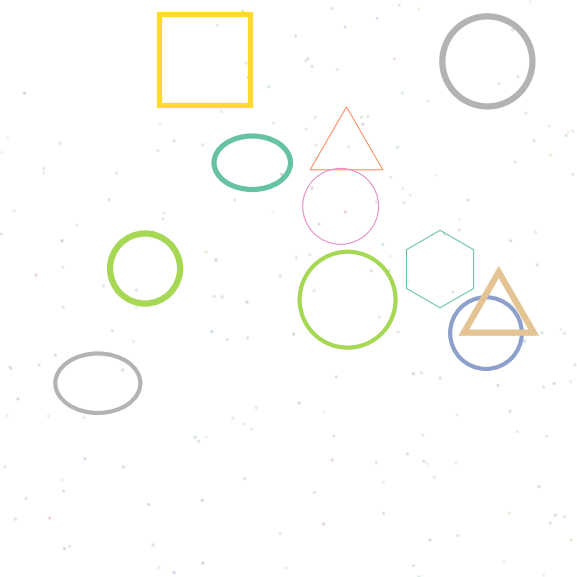[{"shape": "oval", "thickness": 2.5, "radius": 0.33, "center": [0.437, 0.717]}, {"shape": "hexagon", "thickness": 0.5, "radius": 0.34, "center": [0.762, 0.533]}, {"shape": "triangle", "thickness": 0.5, "radius": 0.36, "center": [0.6, 0.741]}, {"shape": "circle", "thickness": 2, "radius": 0.31, "center": [0.842, 0.422]}, {"shape": "circle", "thickness": 0.5, "radius": 0.33, "center": [0.59, 0.642]}, {"shape": "circle", "thickness": 3, "radius": 0.3, "center": [0.251, 0.534]}, {"shape": "circle", "thickness": 2, "radius": 0.42, "center": [0.602, 0.48]}, {"shape": "square", "thickness": 2.5, "radius": 0.4, "center": [0.354, 0.896]}, {"shape": "triangle", "thickness": 3, "radius": 0.35, "center": [0.864, 0.458]}, {"shape": "circle", "thickness": 3, "radius": 0.39, "center": [0.844, 0.893]}, {"shape": "oval", "thickness": 2, "radius": 0.37, "center": [0.169, 0.336]}]